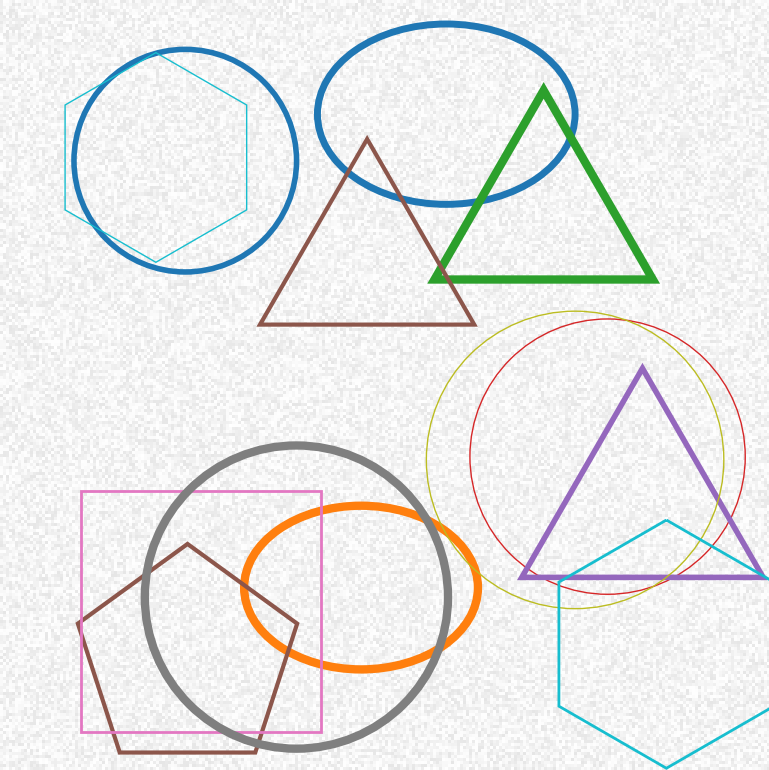[{"shape": "circle", "thickness": 2, "radius": 0.72, "center": [0.241, 0.791]}, {"shape": "oval", "thickness": 2.5, "radius": 0.84, "center": [0.58, 0.852]}, {"shape": "oval", "thickness": 3, "radius": 0.76, "center": [0.469, 0.237]}, {"shape": "triangle", "thickness": 3, "radius": 0.82, "center": [0.706, 0.719]}, {"shape": "circle", "thickness": 0.5, "radius": 0.89, "center": [0.789, 0.407]}, {"shape": "triangle", "thickness": 2, "radius": 0.9, "center": [0.834, 0.341]}, {"shape": "pentagon", "thickness": 1.5, "radius": 0.75, "center": [0.244, 0.144]}, {"shape": "triangle", "thickness": 1.5, "radius": 0.8, "center": [0.477, 0.659]}, {"shape": "square", "thickness": 1, "radius": 0.78, "center": [0.261, 0.206]}, {"shape": "circle", "thickness": 3, "radius": 0.98, "center": [0.385, 0.225]}, {"shape": "circle", "thickness": 0.5, "radius": 0.97, "center": [0.747, 0.403]}, {"shape": "hexagon", "thickness": 1, "radius": 0.81, "center": [0.865, 0.163]}, {"shape": "hexagon", "thickness": 0.5, "radius": 0.68, "center": [0.202, 0.796]}]